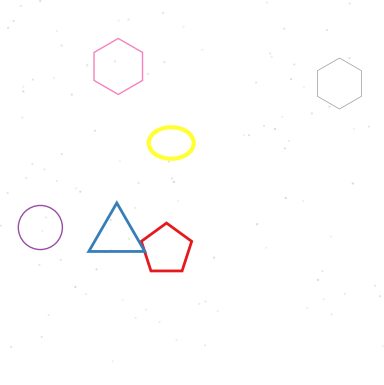[{"shape": "pentagon", "thickness": 2, "radius": 0.34, "center": [0.432, 0.352]}, {"shape": "triangle", "thickness": 2, "radius": 0.42, "center": [0.303, 0.389]}, {"shape": "circle", "thickness": 1, "radius": 0.29, "center": [0.105, 0.409]}, {"shape": "oval", "thickness": 3, "radius": 0.29, "center": [0.445, 0.629]}, {"shape": "hexagon", "thickness": 1, "radius": 0.36, "center": [0.307, 0.827]}, {"shape": "hexagon", "thickness": 0.5, "radius": 0.33, "center": [0.882, 0.783]}]